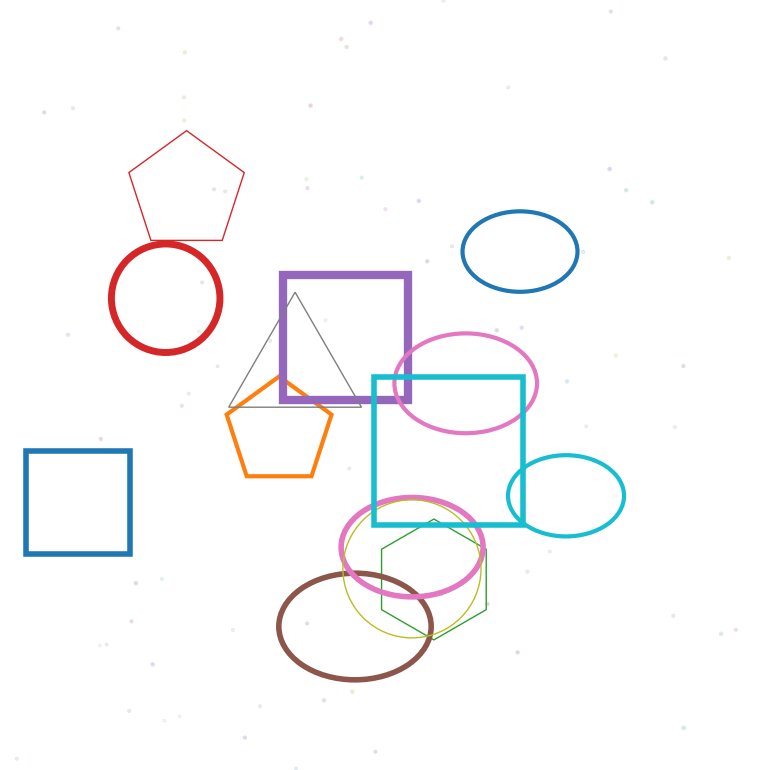[{"shape": "oval", "thickness": 1.5, "radius": 0.37, "center": [0.675, 0.673]}, {"shape": "square", "thickness": 2, "radius": 0.33, "center": [0.101, 0.348]}, {"shape": "pentagon", "thickness": 1.5, "radius": 0.36, "center": [0.362, 0.439]}, {"shape": "hexagon", "thickness": 0.5, "radius": 0.39, "center": [0.564, 0.247]}, {"shape": "circle", "thickness": 2.5, "radius": 0.35, "center": [0.215, 0.613]}, {"shape": "pentagon", "thickness": 0.5, "radius": 0.39, "center": [0.242, 0.752]}, {"shape": "square", "thickness": 3, "radius": 0.4, "center": [0.449, 0.562]}, {"shape": "oval", "thickness": 2, "radius": 0.49, "center": [0.461, 0.186]}, {"shape": "oval", "thickness": 2, "radius": 0.46, "center": [0.535, 0.289]}, {"shape": "oval", "thickness": 1.5, "radius": 0.46, "center": [0.605, 0.502]}, {"shape": "triangle", "thickness": 0.5, "radius": 0.5, "center": [0.383, 0.521]}, {"shape": "circle", "thickness": 0.5, "radius": 0.45, "center": [0.535, 0.261]}, {"shape": "square", "thickness": 2, "radius": 0.48, "center": [0.582, 0.414]}, {"shape": "oval", "thickness": 1.5, "radius": 0.38, "center": [0.735, 0.356]}]